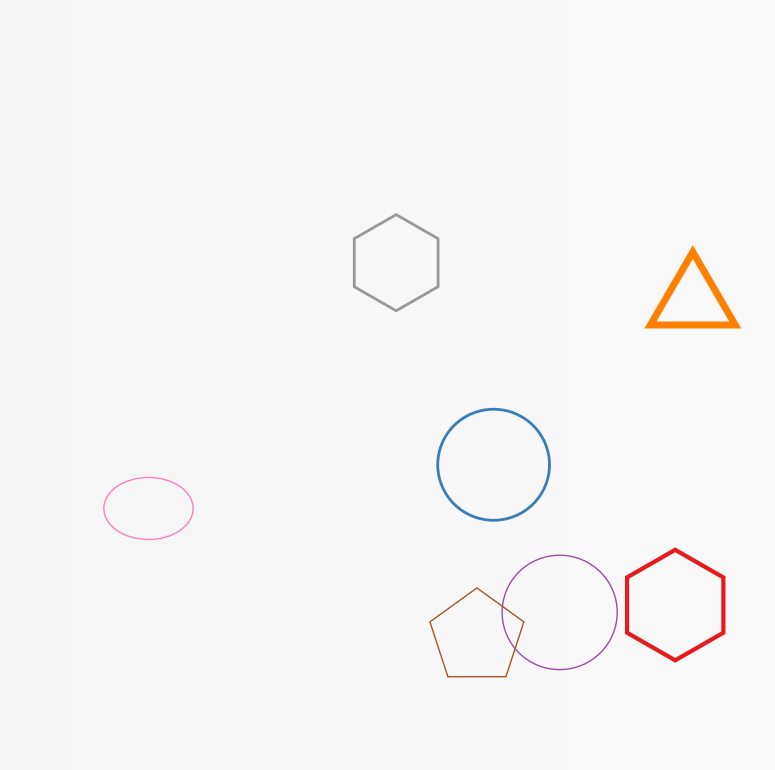[{"shape": "hexagon", "thickness": 1.5, "radius": 0.36, "center": [0.871, 0.214]}, {"shape": "circle", "thickness": 1, "radius": 0.36, "center": [0.637, 0.396]}, {"shape": "circle", "thickness": 0.5, "radius": 0.37, "center": [0.722, 0.205]}, {"shape": "triangle", "thickness": 2.5, "radius": 0.32, "center": [0.894, 0.61]}, {"shape": "pentagon", "thickness": 0.5, "radius": 0.32, "center": [0.615, 0.173]}, {"shape": "oval", "thickness": 0.5, "radius": 0.29, "center": [0.192, 0.34]}, {"shape": "hexagon", "thickness": 1, "radius": 0.31, "center": [0.511, 0.659]}]